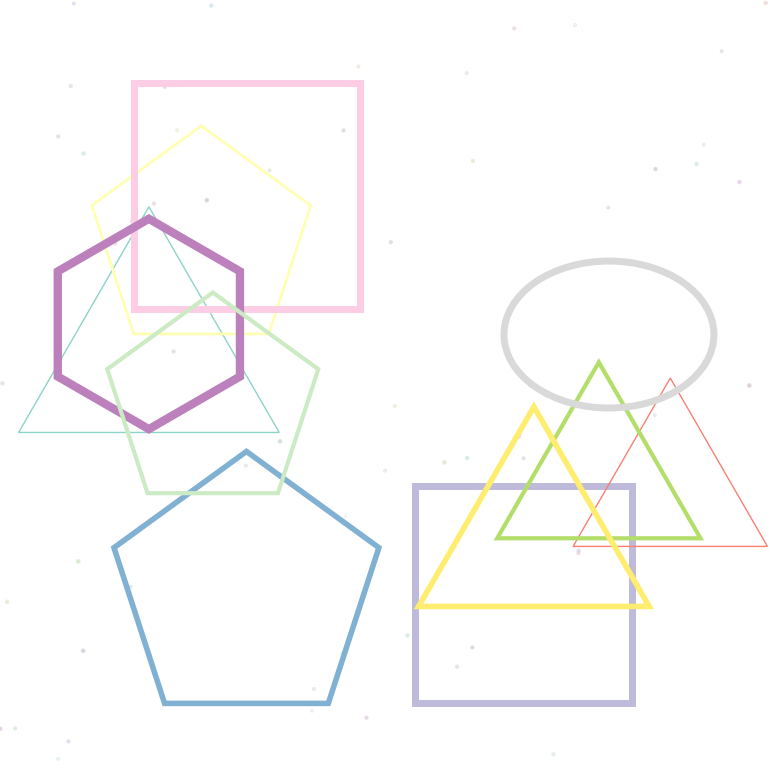[{"shape": "triangle", "thickness": 0.5, "radius": 0.98, "center": [0.193, 0.536]}, {"shape": "pentagon", "thickness": 1, "radius": 0.75, "center": [0.261, 0.687]}, {"shape": "square", "thickness": 2.5, "radius": 0.7, "center": [0.68, 0.227]}, {"shape": "triangle", "thickness": 0.5, "radius": 0.73, "center": [0.87, 0.363]}, {"shape": "pentagon", "thickness": 2, "radius": 0.9, "center": [0.32, 0.233]}, {"shape": "triangle", "thickness": 1.5, "radius": 0.76, "center": [0.778, 0.377]}, {"shape": "square", "thickness": 2.5, "radius": 0.74, "center": [0.321, 0.746]}, {"shape": "oval", "thickness": 2.5, "radius": 0.68, "center": [0.791, 0.566]}, {"shape": "hexagon", "thickness": 3, "radius": 0.68, "center": [0.193, 0.579]}, {"shape": "pentagon", "thickness": 1.5, "radius": 0.72, "center": [0.276, 0.476]}, {"shape": "triangle", "thickness": 2, "radius": 0.86, "center": [0.693, 0.299]}]